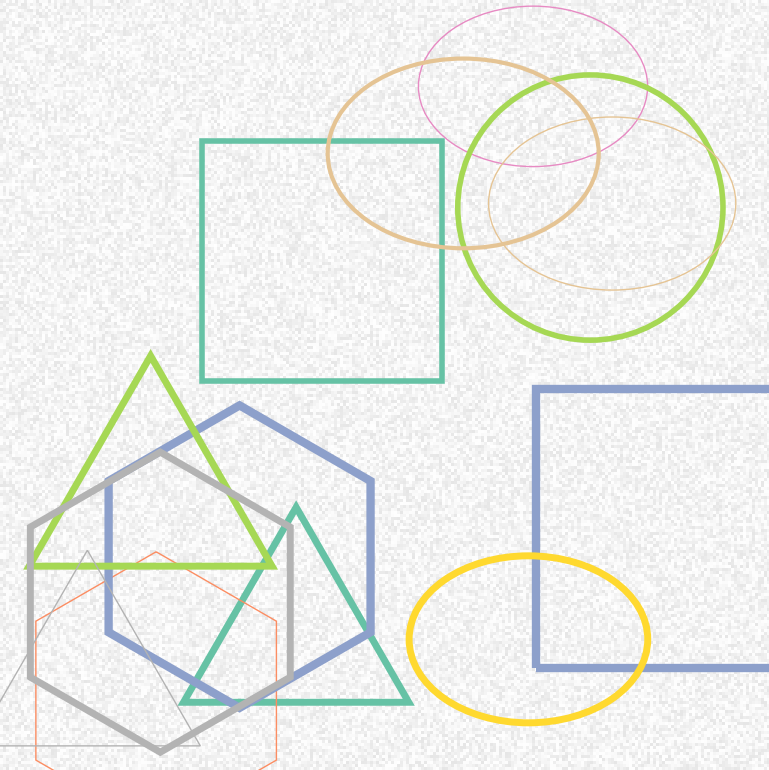[{"shape": "square", "thickness": 2, "radius": 0.78, "center": [0.419, 0.661]}, {"shape": "triangle", "thickness": 2.5, "radius": 0.84, "center": [0.385, 0.172]}, {"shape": "hexagon", "thickness": 0.5, "radius": 0.9, "center": [0.203, 0.103]}, {"shape": "hexagon", "thickness": 3, "radius": 0.98, "center": [0.311, 0.277]}, {"shape": "square", "thickness": 3, "radius": 0.91, "center": [0.878, 0.313]}, {"shape": "oval", "thickness": 0.5, "radius": 0.74, "center": [0.692, 0.888]}, {"shape": "triangle", "thickness": 2.5, "radius": 0.91, "center": [0.196, 0.356]}, {"shape": "circle", "thickness": 2, "radius": 0.86, "center": [0.767, 0.73]}, {"shape": "oval", "thickness": 2.5, "radius": 0.77, "center": [0.686, 0.17]}, {"shape": "oval", "thickness": 0.5, "radius": 0.8, "center": [0.795, 0.736]}, {"shape": "oval", "thickness": 1.5, "radius": 0.88, "center": [0.602, 0.801]}, {"shape": "hexagon", "thickness": 2.5, "radius": 0.97, "center": [0.208, 0.218]}, {"shape": "triangle", "thickness": 0.5, "radius": 0.85, "center": [0.113, 0.116]}]